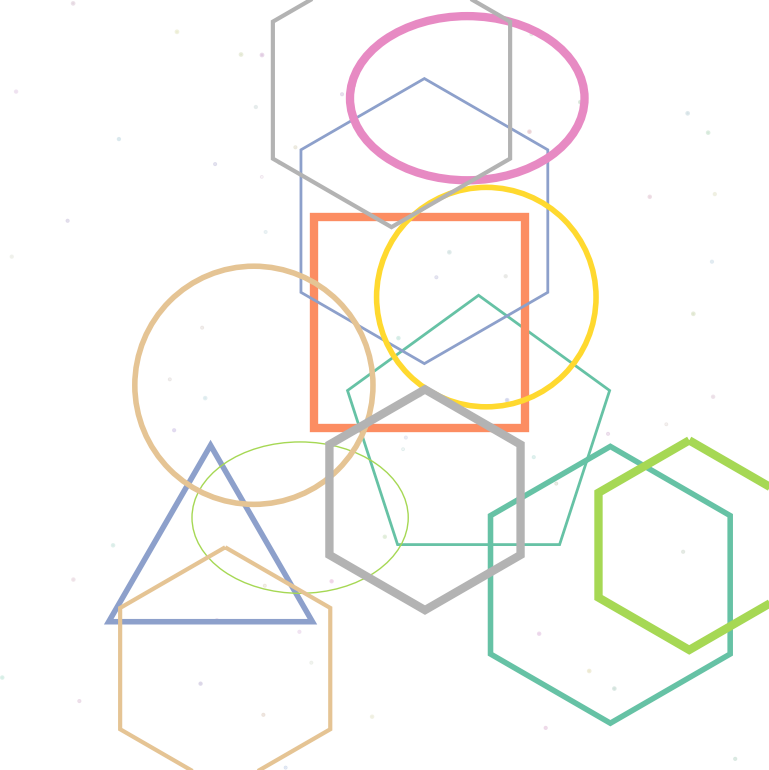[{"shape": "hexagon", "thickness": 2, "radius": 0.9, "center": [0.793, 0.241]}, {"shape": "pentagon", "thickness": 1, "radius": 0.89, "center": [0.622, 0.438]}, {"shape": "square", "thickness": 3, "radius": 0.68, "center": [0.545, 0.581]}, {"shape": "triangle", "thickness": 2, "radius": 0.76, "center": [0.273, 0.269]}, {"shape": "hexagon", "thickness": 1, "radius": 0.93, "center": [0.551, 0.713]}, {"shape": "oval", "thickness": 3, "radius": 0.76, "center": [0.607, 0.872]}, {"shape": "hexagon", "thickness": 3, "radius": 0.68, "center": [0.895, 0.292]}, {"shape": "oval", "thickness": 0.5, "radius": 0.7, "center": [0.39, 0.328]}, {"shape": "circle", "thickness": 2, "radius": 0.71, "center": [0.632, 0.614]}, {"shape": "circle", "thickness": 2, "radius": 0.77, "center": [0.33, 0.5]}, {"shape": "hexagon", "thickness": 1.5, "radius": 0.79, "center": [0.292, 0.132]}, {"shape": "hexagon", "thickness": 3, "radius": 0.72, "center": [0.552, 0.351]}, {"shape": "hexagon", "thickness": 1.5, "radius": 0.89, "center": [0.508, 0.883]}]